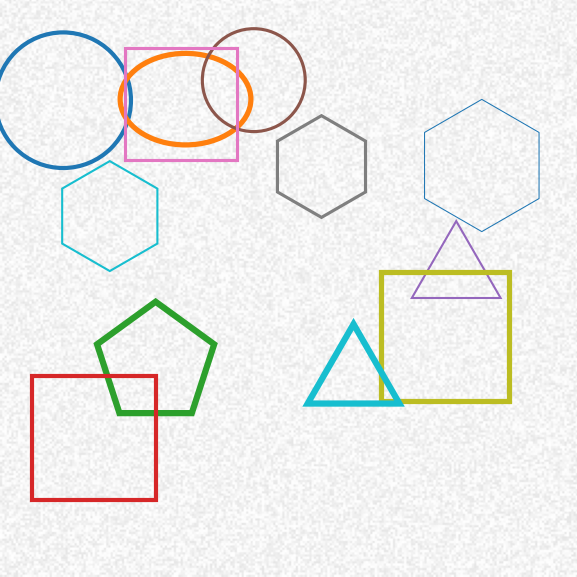[{"shape": "hexagon", "thickness": 0.5, "radius": 0.57, "center": [0.834, 0.713]}, {"shape": "circle", "thickness": 2, "radius": 0.59, "center": [0.109, 0.826]}, {"shape": "oval", "thickness": 2.5, "radius": 0.57, "center": [0.321, 0.827]}, {"shape": "pentagon", "thickness": 3, "radius": 0.53, "center": [0.269, 0.37]}, {"shape": "square", "thickness": 2, "radius": 0.54, "center": [0.164, 0.241]}, {"shape": "triangle", "thickness": 1, "radius": 0.44, "center": [0.79, 0.528]}, {"shape": "circle", "thickness": 1.5, "radius": 0.45, "center": [0.439, 0.86]}, {"shape": "square", "thickness": 1.5, "radius": 0.49, "center": [0.314, 0.819]}, {"shape": "hexagon", "thickness": 1.5, "radius": 0.44, "center": [0.557, 0.711]}, {"shape": "square", "thickness": 2.5, "radius": 0.55, "center": [0.771, 0.416]}, {"shape": "triangle", "thickness": 3, "radius": 0.46, "center": [0.612, 0.346]}, {"shape": "hexagon", "thickness": 1, "radius": 0.48, "center": [0.19, 0.625]}]